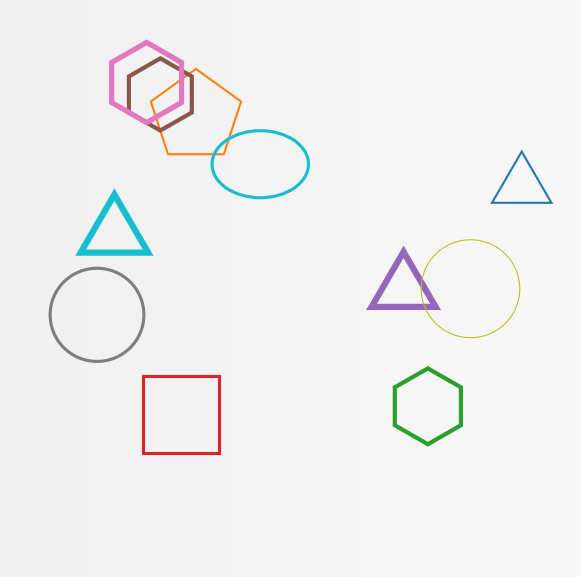[{"shape": "triangle", "thickness": 1, "radius": 0.3, "center": [0.898, 0.677]}, {"shape": "pentagon", "thickness": 1, "radius": 0.41, "center": [0.337, 0.798]}, {"shape": "hexagon", "thickness": 2, "radius": 0.33, "center": [0.736, 0.296]}, {"shape": "square", "thickness": 1.5, "radius": 0.33, "center": [0.312, 0.281]}, {"shape": "triangle", "thickness": 3, "radius": 0.32, "center": [0.694, 0.499]}, {"shape": "hexagon", "thickness": 2, "radius": 0.31, "center": [0.276, 0.836]}, {"shape": "hexagon", "thickness": 2.5, "radius": 0.35, "center": [0.252, 0.856]}, {"shape": "circle", "thickness": 1.5, "radius": 0.4, "center": [0.167, 0.454]}, {"shape": "circle", "thickness": 0.5, "radius": 0.42, "center": [0.809, 0.499]}, {"shape": "triangle", "thickness": 3, "radius": 0.34, "center": [0.197, 0.595]}, {"shape": "oval", "thickness": 1.5, "radius": 0.41, "center": [0.448, 0.715]}]